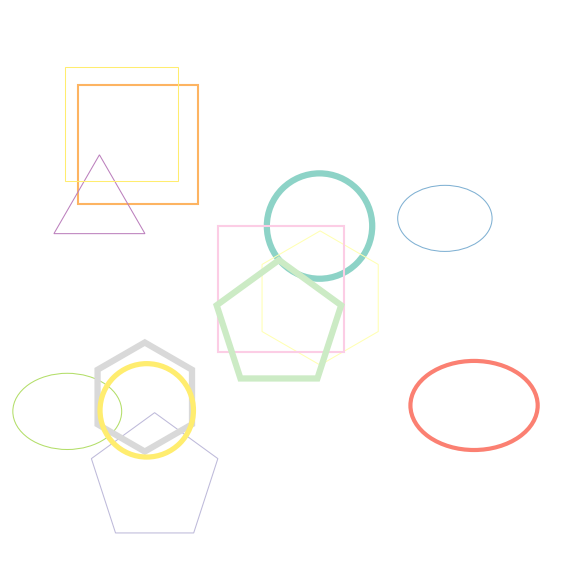[{"shape": "circle", "thickness": 3, "radius": 0.46, "center": [0.553, 0.608]}, {"shape": "hexagon", "thickness": 0.5, "radius": 0.58, "center": [0.554, 0.483]}, {"shape": "pentagon", "thickness": 0.5, "radius": 0.58, "center": [0.268, 0.169]}, {"shape": "oval", "thickness": 2, "radius": 0.55, "center": [0.821, 0.297]}, {"shape": "oval", "thickness": 0.5, "radius": 0.41, "center": [0.77, 0.621]}, {"shape": "square", "thickness": 1, "radius": 0.52, "center": [0.239, 0.749]}, {"shape": "oval", "thickness": 0.5, "radius": 0.47, "center": [0.116, 0.287]}, {"shape": "square", "thickness": 1, "radius": 0.54, "center": [0.487, 0.498]}, {"shape": "hexagon", "thickness": 3, "radius": 0.47, "center": [0.251, 0.312]}, {"shape": "triangle", "thickness": 0.5, "radius": 0.46, "center": [0.172, 0.64]}, {"shape": "pentagon", "thickness": 3, "radius": 0.57, "center": [0.483, 0.435]}, {"shape": "circle", "thickness": 2.5, "radius": 0.4, "center": [0.254, 0.289]}, {"shape": "square", "thickness": 0.5, "radius": 0.49, "center": [0.21, 0.784]}]